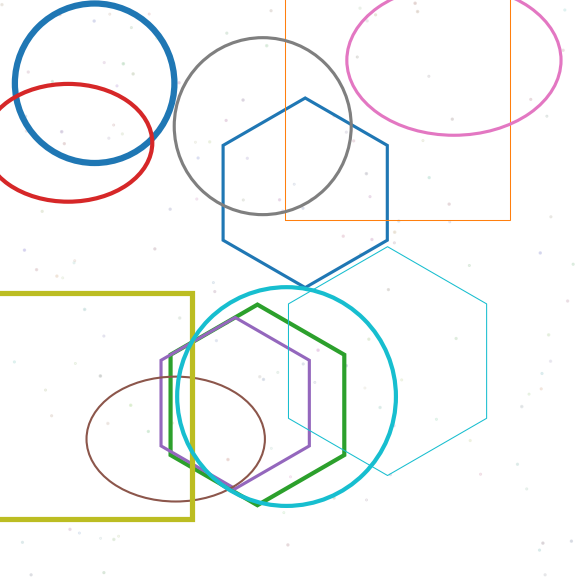[{"shape": "circle", "thickness": 3, "radius": 0.69, "center": [0.164, 0.855]}, {"shape": "hexagon", "thickness": 1.5, "radius": 0.82, "center": [0.528, 0.665]}, {"shape": "square", "thickness": 0.5, "radius": 0.97, "center": [0.688, 0.813]}, {"shape": "hexagon", "thickness": 2, "radius": 0.87, "center": [0.446, 0.298]}, {"shape": "oval", "thickness": 2, "radius": 0.73, "center": [0.118, 0.752]}, {"shape": "hexagon", "thickness": 1.5, "radius": 0.74, "center": [0.407, 0.301]}, {"shape": "oval", "thickness": 1, "radius": 0.77, "center": [0.304, 0.239]}, {"shape": "oval", "thickness": 1.5, "radius": 0.93, "center": [0.786, 0.895]}, {"shape": "circle", "thickness": 1.5, "radius": 0.77, "center": [0.455, 0.781]}, {"shape": "square", "thickness": 2.5, "radius": 0.98, "center": [0.137, 0.296]}, {"shape": "hexagon", "thickness": 0.5, "radius": 0.99, "center": [0.671, 0.374]}, {"shape": "circle", "thickness": 2, "radius": 0.95, "center": [0.496, 0.312]}]